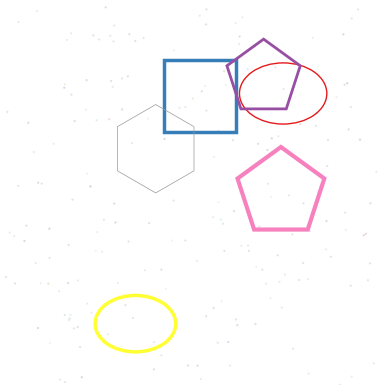[{"shape": "oval", "thickness": 1, "radius": 0.57, "center": [0.735, 0.757]}, {"shape": "square", "thickness": 2.5, "radius": 0.47, "center": [0.519, 0.751]}, {"shape": "pentagon", "thickness": 2, "radius": 0.5, "center": [0.685, 0.798]}, {"shape": "oval", "thickness": 2.5, "radius": 0.52, "center": [0.352, 0.159]}, {"shape": "pentagon", "thickness": 3, "radius": 0.59, "center": [0.73, 0.5]}, {"shape": "hexagon", "thickness": 0.5, "radius": 0.57, "center": [0.404, 0.614]}]